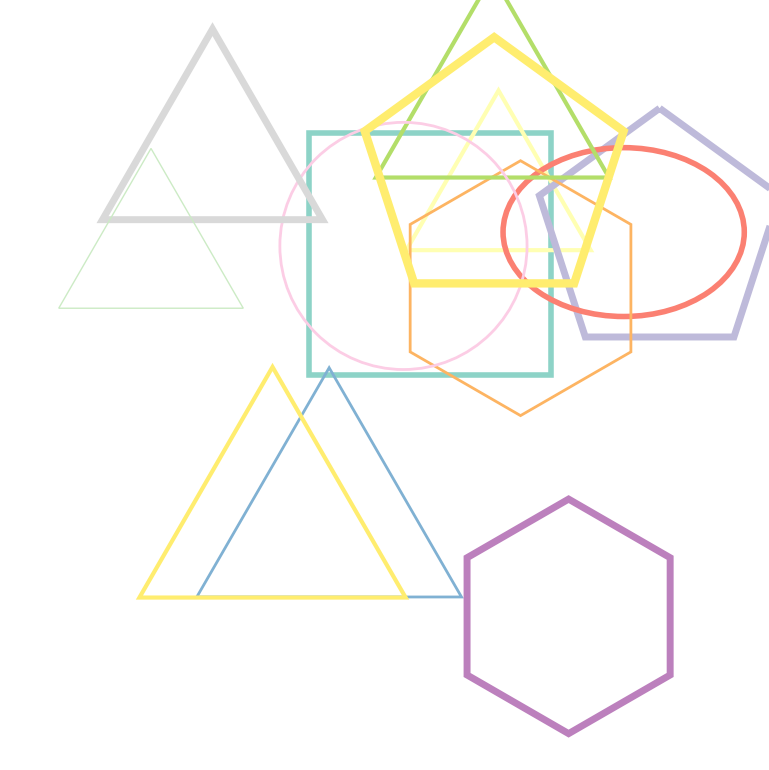[{"shape": "square", "thickness": 2, "radius": 0.78, "center": [0.558, 0.67]}, {"shape": "triangle", "thickness": 1.5, "radius": 0.69, "center": [0.647, 0.744]}, {"shape": "pentagon", "thickness": 2.5, "radius": 0.82, "center": [0.857, 0.695]}, {"shape": "oval", "thickness": 2, "radius": 0.78, "center": [0.81, 0.699]}, {"shape": "triangle", "thickness": 1, "radius": 0.99, "center": [0.427, 0.324]}, {"shape": "hexagon", "thickness": 1, "radius": 0.83, "center": [0.676, 0.626]}, {"shape": "triangle", "thickness": 1.5, "radius": 0.87, "center": [0.64, 0.857]}, {"shape": "circle", "thickness": 1, "radius": 0.8, "center": [0.524, 0.681]}, {"shape": "triangle", "thickness": 2.5, "radius": 0.82, "center": [0.276, 0.797]}, {"shape": "hexagon", "thickness": 2.5, "radius": 0.76, "center": [0.738, 0.2]}, {"shape": "triangle", "thickness": 0.5, "radius": 0.69, "center": [0.196, 0.669]}, {"shape": "triangle", "thickness": 1.5, "radius": 1.0, "center": [0.354, 0.324]}, {"shape": "pentagon", "thickness": 3, "radius": 0.88, "center": [0.642, 0.775]}]